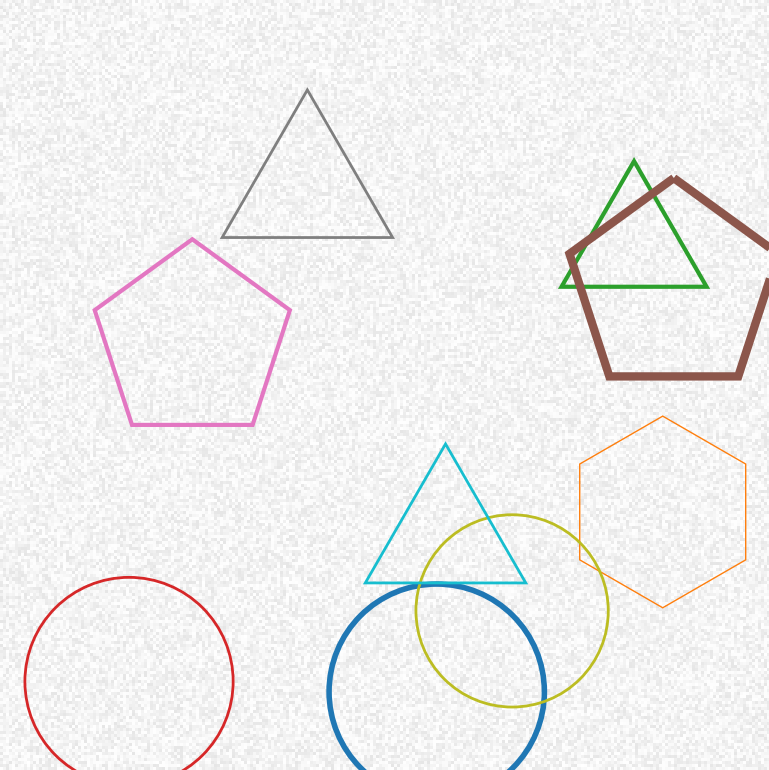[{"shape": "circle", "thickness": 2, "radius": 0.7, "center": [0.567, 0.102]}, {"shape": "hexagon", "thickness": 0.5, "radius": 0.62, "center": [0.861, 0.335]}, {"shape": "triangle", "thickness": 1.5, "radius": 0.54, "center": [0.823, 0.682]}, {"shape": "circle", "thickness": 1, "radius": 0.68, "center": [0.168, 0.115]}, {"shape": "pentagon", "thickness": 3, "radius": 0.71, "center": [0.875, 0.626]}, {"shape": "pentagon", "thickness": 1.5, "radius": 0.67, "center": [0.25, 0.556]}, {"shape": "triangle", "thickness": 1, "radius": 0.64, "center": [0.399, 0.755]}, {"shape": "circle", "thickness": 1, "radius": 0.62, "center": [0.665, 0.207]}, {"shape": "triangle", "thickness": 1, "radius": 0.6, "center": [0.579, 0.303]}]